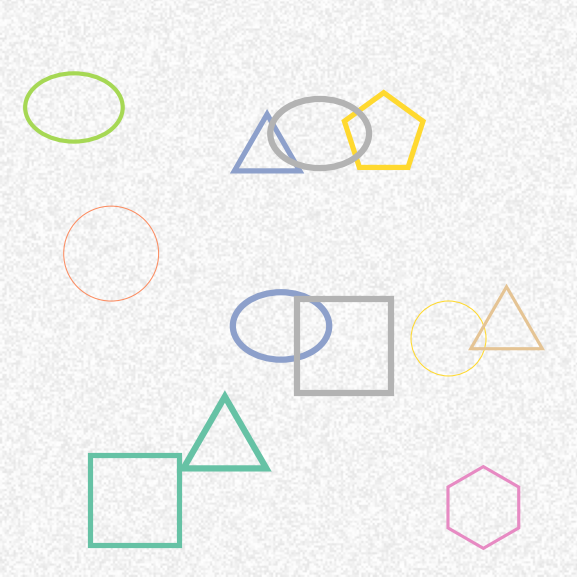[{"shape": "square", "thickness": 2.5, "radius": 0.39, "center": [0.233, 0.133]}, {"shape": "triangle", "thickness": 3, "radius": 0.41, "center": [0.389, 0.23]}, {"shape": "circle", "thickness": 0.5, "radius": 0.41, "center": [0.192, 0.56]}, {"shape": "oval", "thickness": 3, "radius": 0.42, "center": [0.487, 0.435]}, {"shape": "triangle", "thickness": 2.5, "radius": 0.33, "center": [0.462, 0.736]}, {"shape": "hexagon", "thickness": 1.5, "radius": 0.35, "center": [0.837, 0.12]}, {"shape": "oval", "thickness": 2, "radius": 0.42, "center": [0.128, 0.813]}, {"shape": "pentagon", "thickness": 2.5, "radius": 0.36, "center": [0.664, 0.767]}, {"shape": "circle", "thickness": 0.5, "radius": 0.32, "center": [0.777, 0.413]}, {"shape": "triangle", "thickness": 1.5, "radius": 0.36, "center": [0.877, 0.431]}, {"shape": "oval", "thickness": 3, "radius": 0.43, "center": [0.554, 0.768]}, {"shape": "square", "thickness": 3, "radius": 0.41, "center": [0.596, 0.4]}]